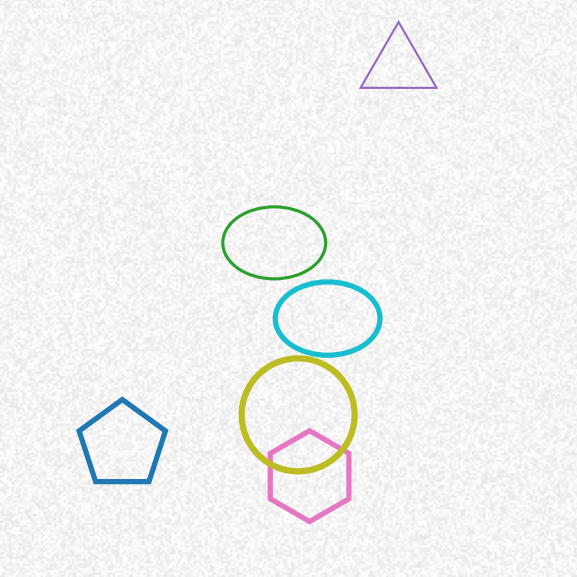[{"shape": "pentagon", "thickness": 2.5, "radius": 0.39, "center": [0.212, 0.229]}, {"shape": "oval", "thickness": 1.5, "radius": 0.45, "center": [0.475, 0.579]}, {"shape": "triangle", "thickness": 1, "radius": 0.38, "center": [0.69, 0.885]}, {"shape": "hexagon", "thickness": 2.5, "radius": 0.39, "center": [0.536, 0.175]}, {"shape": "circle", "thickness": 3, "radius": 0.49, "center": [0.516, 0.281]}, {"shape": "oval", "thickness": 2.5, "radius": 0.45, "center": [0.567, 0.447]}]